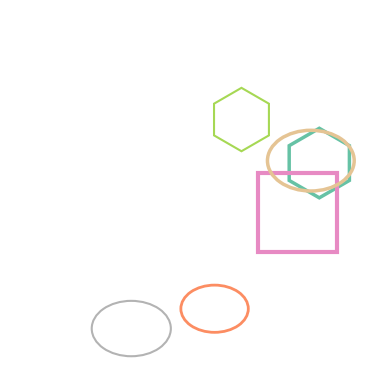[{"shape": "hexagon", "thickness": 2.5, "radius": 0.45, "center": [0.829, 0.576]}, {"shape": "oval", "thickness": 2, "radius": 0.44, "center": [0.557, 0.198]}, {"shape": "square", "thickness": 3, "radius": 0.51, "center": [0.773, 0.448]}, {"shape": "hexagon", "thickness": 1.5, "radius": 0.41, "center": [0.627, 0.69]}, {"shape": "oval", "thickness": 2.5, "radius": 0.56, "center": [0.807, 0.583]}, {"shape": "oval", "thickness": 1.5, "radius": 0.51, "center": [0.341, 0.147]}]